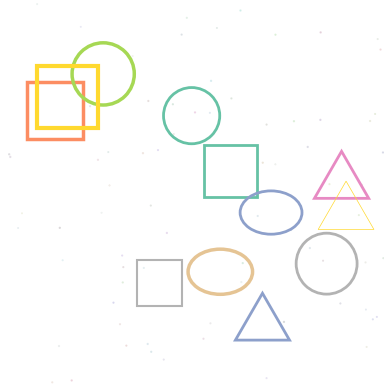[{"shape": "circle", "thickness": 2, "radius": 0.37, "center": [0.498, 0.7]}, {"shape": "square", "thickness": 2, "radius": 0.34, "center": [0.598, 0.556]}, {"shape": "square", "thickness": 2.5, "radius": 0.37, "center": [0.143, 0.713]}, {"shape": "triangle", "thickness": 2, "radius": 0.41, "center": [0.682, 0.157]}, {"shape": "oval", "thickness": 2, "radius": 0.4, "center": [0.704, 0.448]}, {"shape": "triangle", "thickness": 2, "radius": 0.41, "center": [0.887, 0.526]}, {"shape": "circle", "thickness": 2.5, "radius": 0.4, "center": [0.268, 0.808]}, {"shape": "triangle", "thickness": 0.5, "radius": 0.42, "center": [0.899, 0.446]}, {"shape": "square", "thickness": 3, "radius": 0.4, "center": [0.175, 0.749]}, {"shape": "oval", "thickness": 2.5, "radius": 0.42, "center": [0.572, 0.294]}, {"shape": "square", "thickness": 1.5, "radius": 0.3, "center": [0.414, 0.265]}, {"shape": "circle", "thickness": 2, "radius": 0.4, "center": [0.848, 0.315]}]